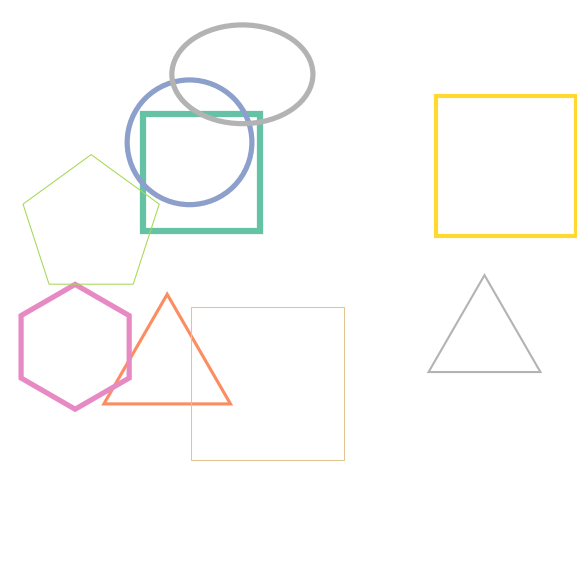[{"shape": "square", "thickness": 3, "radius": 0.51, "center": [0.349, 0.7]}, {"shape": "triangle", "thickness": 1.5, "radius": 0.63, "center": [0.29, 0.363]}, {"shape": "circle", "thickness": 2.5, "radius": 0.54, "center": [0.328, 0.753]}, {"shape": "hexagon", "thickness": 2.5, "radius": 0.54, "center": [0.13, 0.399]}, {"shape": "pentagon", "thickness": 0.5, "radius": 0.62, "center": [0.158, 0.607]}, {"shape": "square", "thickness": 2, "radius": 0.6, "center": [0.876, 0.712]}, {"shape": "square", "thickness": 0.5, "radius": 0.66, "center": [0.463, 0.336]}, {"shape": "oval", "thickness": 2.5, "radius": 0.61, "center": [0.42, 0.871]}, {"shape": "triangle", "thickness": 1, "radius": 0.56, "center": [0.839, 0.411]}]